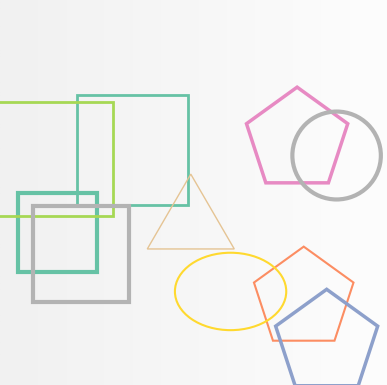[{"shape": "square", "thickness": 2, "radius": 0.72, "center": [0.343, 0.611]}, {"shape": "square", "thickness": 3, "radius": 0.51, "center": [0.148, 0.395]}, {"shape": "pentagon", "thickness": 1.5, "radius": 0.68, "center": [0.784, 0.224]}, {"shape": "pentagon", "thickness": 2.5, "radius": 0.69, "center": [0.843, 0.11]}, {"shape": "pentagon", "thickness": 2.5, "radius": 0.69, "center": [0.767, 0.636]}, {"shape": "square", "thickness": 2, "radius": 0.74, "center": [0.143, 0.587]}, {"shape": "oval", "thickness": 1.5, "radius": 0.72, "center": [0.595, 0.243]}, {"shape": "triangle", "thickness": 1, "radius": 0.65, "center": [0.492, 0.418]}, {"shape": "square", "thickness": 3, "radius": 0.62, "center": [0.208, 0.34]}, {"shape": "circle", "thickness": 3, "radius": 0.57, "center": [0.869, 0.596]}]